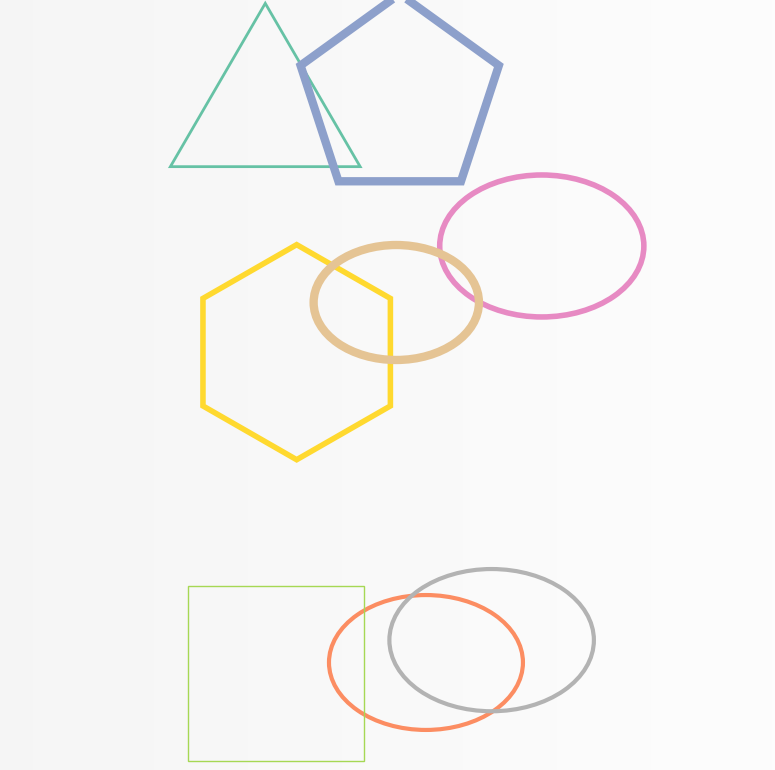[{"shape": "triangle", "thickness": 1, "radius": 0.71, "center": [0.342, 0.854]}, {"shape": "oval", "thickness": 1.5, "radius": 0.63, "center": [0.55, 0.14]}, {"shape": "pentagon", "thickness": 3, "radius": 0.67, "center": [0.516, 0.873]}, {"shape": "oval", "thickness": 2, "radius": 0.66, "center": [0.699, 0.681]}, {"shape": "square", "thickness": 0.5, "radius": 0.57, "center": [0.357, 0.125]}, {"shape": "hexagon", "thickness": 2, "radius": 0.7, "center": [0.383, 0.543]}, {"shape": "oval", "thickness": 3, "radius": 0.53, "center": [0.511, 0.607]}, {"shape": "oval", "thickness": 1.5, "radius": 0.66, "center": [0.634, 0.169]}]